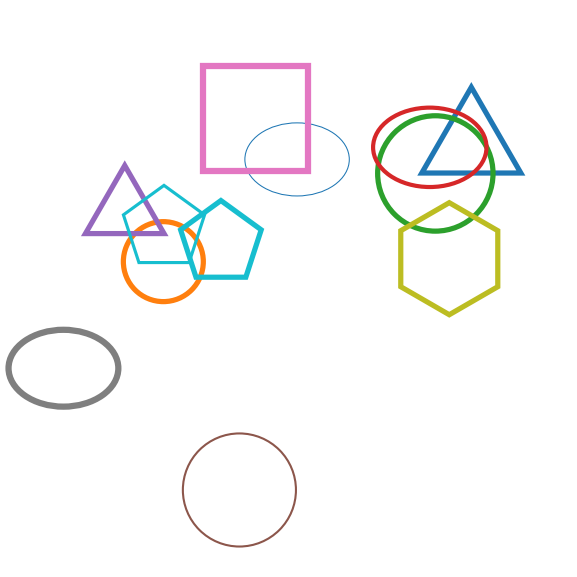[{"shape": "oval", "thickness": 0.5, "radius": 0.45, "center": [0.514, 0.723]}, {"shape": "triangle", "thickness": 2.5, "radius": 0.5, "center": [0.816, 0.749]}, {"shape": "circle", "thickness": 2.5, "radius": 0.35, "center": [0.283, 0.546]}, {"shape": "circle", "thickness": 2.5, "radius": 0.5, "center": [0.754, 0.699]}, {"shape": "oval", "thickness": 2, "radius": 0.49, "center": [0.744, 0.744]}, {"shape": "triangle", "thickness": 2.5, "radius": 0.39, "center": [0.216, 0.634]}, {"shape": "circle", "thickness": 1, "radius": 0.49, "center": [0.415, 0.151]}, {"shape": "square", "thickness": 3, "radius": 0.46, "center": [0.442, 0.794]}, {"shape": "oval", "thickness": 3, "radius": 0.48, "center": [0.11, 0.362]}, {"shape": "hexagon", "thickness": 2.5, "radius": 0.48, "center": [0.778, 0.551]}, {"shape": "pentagon", "thickness": 2.5, "radius": 0.37, "center": [0.383, 0.578]}, {"shape": "pentagon", "thickness": 1.5, "radius": 0.37, "center": [0.284, 0.604]}]